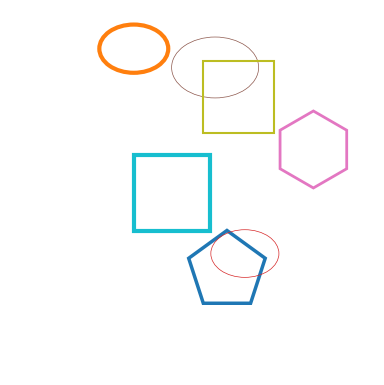[{"shape": "pentagon", "thickness": 2.5, "radius": 0.52, "center": [0.589, 0.297]}, {"shape": "oval", "thickness": 3, "radius": 0.45, "center": [0.348, 0.874]}, {"shape": "oval", "thickness": 0.5, "radius": 0.44, "center": [0.636, 0.341]}, {"shape": "oval", "thickness": 0.5, "radius": 0.57, "center": [0.559, 0.825]}, {"shape": "hexagon", "thickness": 2, "radius": 0.5, "center": [0.814, 0.612]}, {"shape": "square", "thickness": 1.5, "radius": 0.46, "center": [0.62, 0.748]}, {"shape": "square", "thickness": 3, "radius": 0.5, "center": [0.447, 0.499]}]